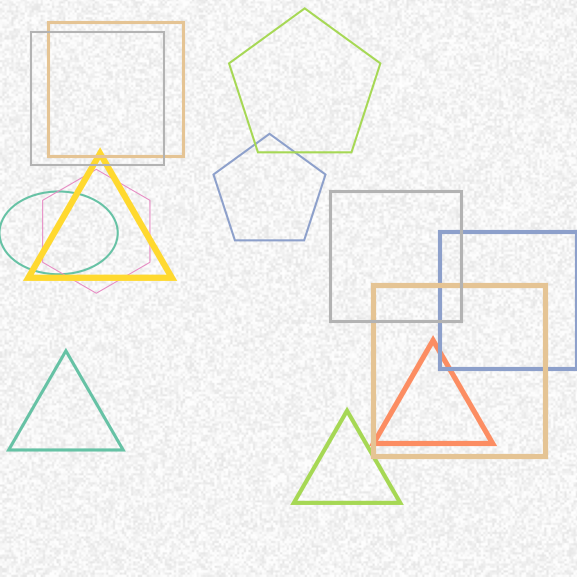[{"shape": "oval", "thickness": 1, "radius": 0.51, "center": [0.101, 0.596]}, {"shape": "triangle", "thickness": 1.5, "radius": 0.57, "center": [0.114, 0.277]}, {"shape": "triangle", "thickness": 2.5, "radius": 0.6, "center": [0.75, 0.291]}, {"shape": "square", "thickness": 2, "radius": 0.59, "center": [0.881, 0.479]}, {"shape": "pentagon", "thickness": 1, "radius": 0.51, "center": [0.467, 0.665]}, {"shape": "hexagon", "thickness": 0.5, "radius": 0.54, "center": [0.167, 0.599]}, {"shape": "triangle", "thickness": 2, "radius": 0.53, "center": [0.601, 0.182]}, {"shape": "pentagon", "thickness": 1, "radius": 0.69, "center": [0.528, 0.847]}, {"shape": "triangle", "thickness": 3, "radius": 0.72, "center": [0.173, 0.59]}, {"shape": "square", "thickness": 1.5, "radius": 0.58, "center": [0.2, 0.846]}, {"shape": "square", "thickness": 2.5, "radius": 0.74, "center": [0.794, 0.358]}, {"shape": "square", "thickness": 1, "radius": 0.58, "center": [0.168, 0.829]}, {"shape": "square", "thickness": 1.5, "radius": 0.56, "center": [0.685, 0.556]}]